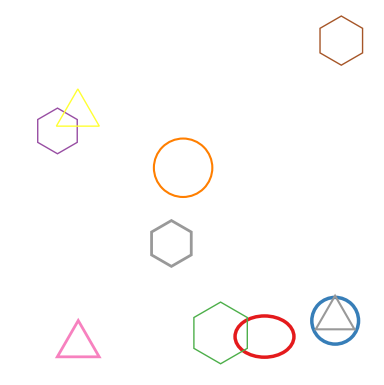[{"shape": "oval", "thickness": 2.5, "radius": 0.38, "center": [0.687, 0.126]}, {"shape": "circle", "thickness": 2.5, "radius": 0.3, "center": [0.871, 0.167]}, {"shape": "hexagon", "thickness": 1, "radius": 0.4, "center": [0.573, 0.135]}, {"shape": "hexagon", "thickness": 1, "radius": 0.3, "center": [0.149, 0.66]}, {"shape": "circle", "thickness": 1.5, "radius": 0.38, "center": [0.476, 0.564]}, {"shape": "triangle", "thickness": 1, "radius": 0.32, "center": [0.202, 0.705]}, {"shape": "hexagon", "thickness": 1, "radius": 0.32, "center": [0.886, 0.895]}, {"shape": "triangle", "thickness": 2, "radius": 0.31, "center": [0.203, 0.105]}, {"shape": "hexagon", "thickness": 2, "radius": 0.3, "center": [0.445, 0.368]}, {"shape": "triangle", "thickness": 1.5, "radius": 0.29, "center": [0.87, 0.174]}]